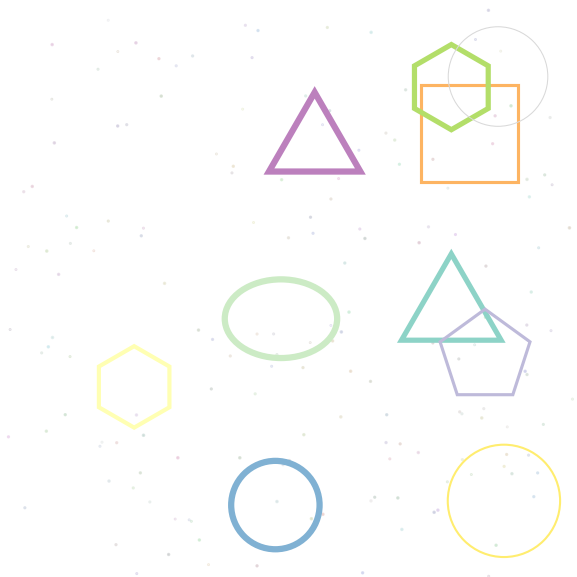[{"shape": "triangle", "thickness": 2.5, "radius": 0.5, "center": [0.781, 0.46]}, {"shape": "hexagon", "thickness": 2, "radius": 0.35, "center": [0.232, 0.329]}, {"shape": "pentagon", "thickness": 1.5, "radius": 0.41, "center": [0.84, 0.382]}, {"shape": "circle", "thickness": 3, "radius": 0.38, "center": [0.477, 0.125]}, {"shape": "square", "thickness": 1.5, "radius": 0.42, "center": [0.813, 0.768]}, {"shape": "hexagon", "thickness": 2.5, "radius": 0.37, "center": [0.782, 0.848]}, {"shape": "circle", "thickness": 0.5, "radius": 0.43, "center": [0.862, 0.867]}, {"shape": "triangle", "thickness": 3, "radius": 0.46, "center": [0.545, 0.748]}, {"shape": "oval", "thickness": 3, "radius": 0.49, "center": [0.487, 0.447]}, {"shape": "circle", "thickness": 1, "radius": 0.49, "center": [0.873, 0.132]}]